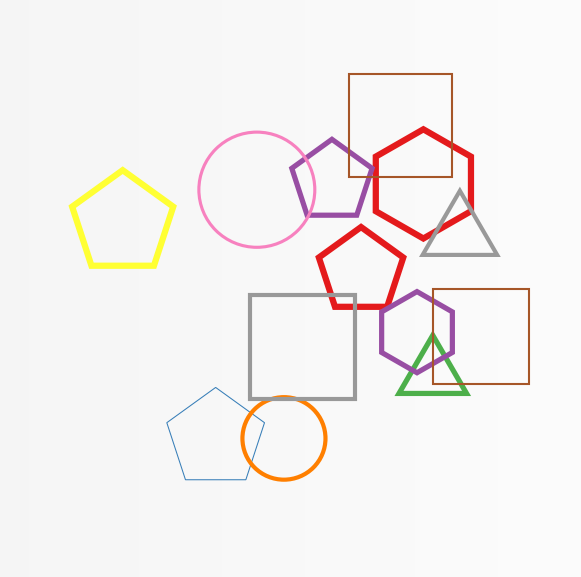[{"shape": "hexagon", "thickness": 3, "radius": 0.47, "center": [0.728, 0.681]}, {"shape": "pentagon", "thickness": 3, "radius": 0.38, "center": [0.621, 0.53]}, {"shape": "pentagon", "thickness": 0.5, "radius": 0.44, "center": [0.371, 0.24]}, {"shape": "triangle", "thickness": 2.5, "radius": 0.34, "center": [0.745, 0.351]}, {"shape": "pentagon", "thickness": 2.5, "radius": 0.36, "center": [0.571, 0.685]}, {"shape": "hexagon", "thickness": 2.5, "radius": 0.35, "center": [0.717, 0.424]}, {"shape": "circle", "thickness": 2, "radius": 0.36, "center": [0.489, 0.24]}, {"shape": "pentagon", "thickness": 3, "radius": 0.46, "center": [0.211, 0.613]}, {"shape": "square", "thickness": 1, "radius": 0.41, "center": [0.828, 0.417]}, {"shape": "square", "thickness": 1, "radius": 0.45, "center": [0.689, 0.782]}, {"shape": "circle", "thickness": 1.5, "radius": 0.5, "center": [0.442, 0.671]}, {"shape": "triangle", "thickness": 2, "radius": 0.37, "center": [0.791, 0.595]}, {"shape": "square", "thickness": 2, "radius": 0.45, "center": [0.52, 0.398]}]